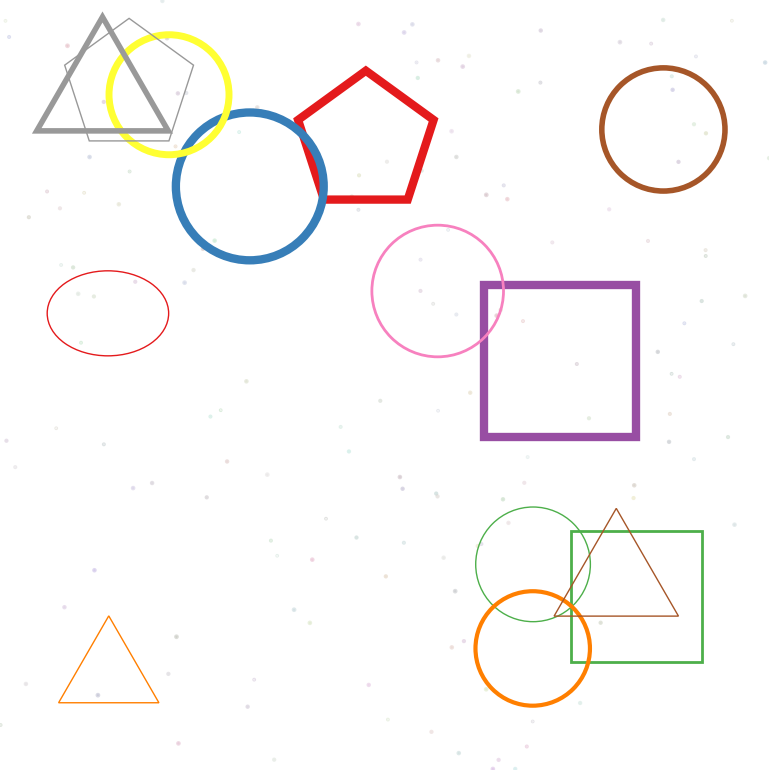[{"shape": "pentagon", "thickness": 3, "radius": 0.46, "center": [0.475, 0.816]}, {"shape": "oval", "thickness": 0.5, "radius": 0.39, "center": [0.14, 0.593]}, {"shape": "circle", "thickness": 3, "radius": 0.48, "center": [0.324, 0.758]}, {"shape": "square", "thickness": 1, "radius": 0.43, "center": [0.827, 0.226]}, {"shape": "circle", "thickness": 0.5, "radius": 0.37, "center": [0.692, 0.267]}, {"shape": "square", "thickness": 3, "radius": 0.49, "center": [0.727, 0.531]}, {"shape": "triangle", "thickness": 0.5, "radius": 0.38, "center": [0.141, 0.125]}, {"shape": "circle", "thickness": 1.5, "radius": 0.37, "center": [0.692, 0.158]}, {"shape": "circle", "thickness": 2.5, "radius": 0.39, "center": [0.22, 0.877]}, {"shape": "circle", "thickness": 2, "radius": 0.4, "center": [0.862, 0.832]}, {"shape": "triangle", "thickness": 0.5, "radius": 0.47, "center": [0.8, 0.246]}, {"shape": "circle", "thickness": 1, "radius": 0.43, "center": [0.568, 0.622]}, {"shape": "pentagon", "thickness": 0.5, "radius": 0.44, "center": [0.168, 0.888]}, {"shape": "triangle", "thickness": 2, "radius": 0.49, "center": [0.133, 0.879]}]